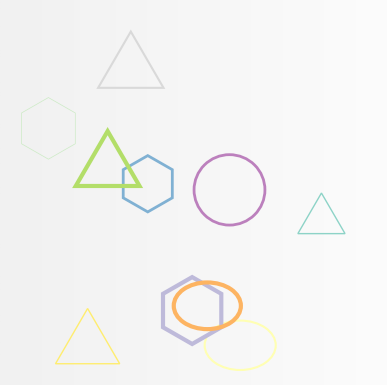[{"shape": "triangle", "thickness": 1, "radius": 0.35, "center": [0.83, 0.428]}, {"shape": "oval", "thickness": 1.5, "radius": 0.46, "center": [0.62, 0.103]}, {"shape": "hexagon", "thickness": 3, "radius": 0.43, "center": [0.496, 0.193]}, {"shape": "hexagon", "thickness": 2, "radius": 0.37, "center": [0.381, 0.523]}, {"shape": "oval", "thickness": 3, "radius": 0.43, "center": [0.535, 0.206]}, {"shape": "triangle", "thickness": 3, "radius": 0.47, "center": [0.278, 0.564]}, {"shape": "triangle", "thickness": 1.5, "radius": 0.49, "center": [0.338, 0.821]}, {"shape": "circle", "thickness": 2, "radius": 0.46, "center": [0.592, 0.507]}, {"shape": "hexagon", "thickness": 0.5, "radius": 0.4, "center": [0.125, 0.667]}, {"shape": "triangle", "thickness": 1, "radius": 0.48, "center": [0.226, 0.103]}]